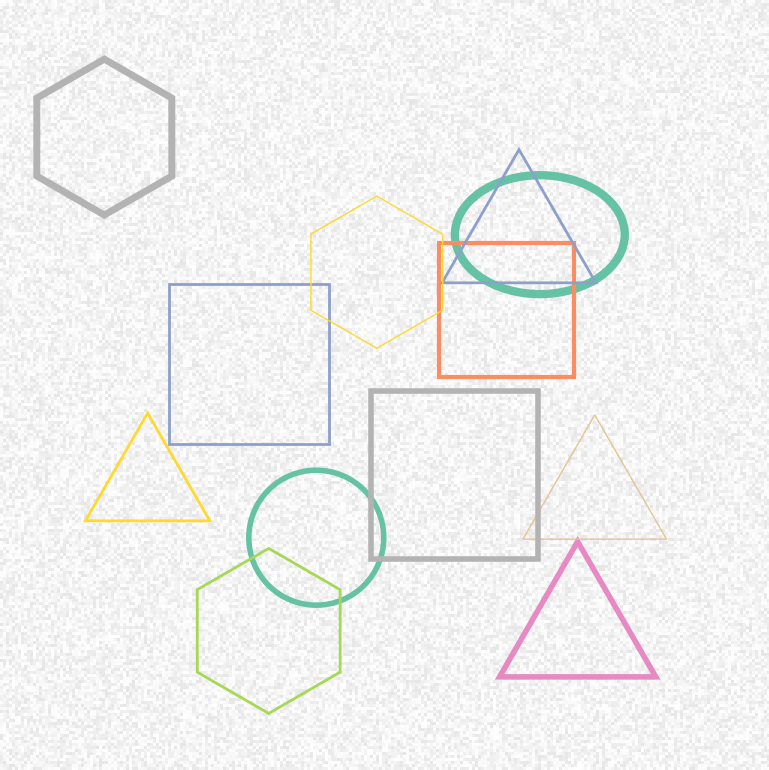[{"shape": "circle", "thickness": 2, "radius": 0.44, "center": [0.411, 0.302]}, {"shape": "oval", "thickness": 3, "radius": 0.55, "center": [0.701, 0.695]}, {"shape": "square", "thickness": 1.5, "radius": 0.44, "center": [0.658, 0.597]}, {"shape": "square", "thickness": 1, "radius": 0.52, "center": [0.323, 0.527]}, {"shape": "triangle", "thickness": 1, "radius": 0.58, "center": [0.674, 0.69]}, {"shape": "triangle", "thickness": 2, "radius": 0.59, "center": [0.75, 0.179]}, {"shape": "hexagon", "thickness": 1, "radius": 0.54, "center": [0.349, 0.181]}, {"shape": "hexagon", "thickness": 0.5, "radius": 0.49, "center": [0.489, 0.646]}, {"shape": "triangle", "thickness": 1, "radius": 0.47, "center": [0.192, 0.37]}, {"shape": "triangle", "thickness": 0.5, "radius": 0.54, "center": [0.772, 0.354]}, {"shape": "square", "thickness": 2, "radius": 0.54, "center": [0.59, 0.383]}, {"shape": "hexagon", "thickness": 2.5, "radius": 0.51, "center": [0.135, 0.822]}]